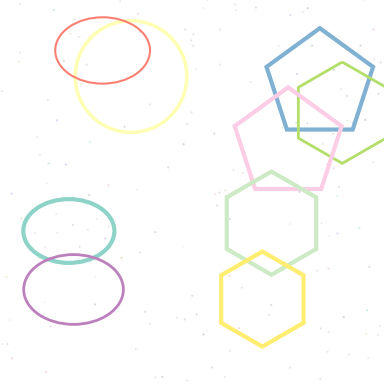[{"shape": "oval", "thickness": 3, "radius": 0.59, "center": [0.179, 0.4]}, {"shape": "circle", "thickness": 2.5, "radius": 0.72, "center": [0.34, 0.801]}, {"shape": "oval", "thickness": 1.5, "radius": 0.62, "center": [0.267, 0.869]}, {"shape": "pentagon", "thickness": 3, "radius": 0.73, "center": [0.831, 0.781]}, {"shape": "hexagon", "thickness": 2, "radius": 0.66, "center": [0.889, 0.707]}, {"shape": "pentagon", "thickness": 3, "radius": 0.73, "center": [0.748, 0.627]}, {"shape": "oval", "thickness": 2, "radius": 0.65, "center": [0.191, 0.248]}, {"shape": "hexagon", "thickness": 3, "radius": 0.67, "center": [0.705, 0.42]}, {"shape": "hexagon", "thickness": 3, "radius": 0.62, "center": [0.681, 0.223]}]